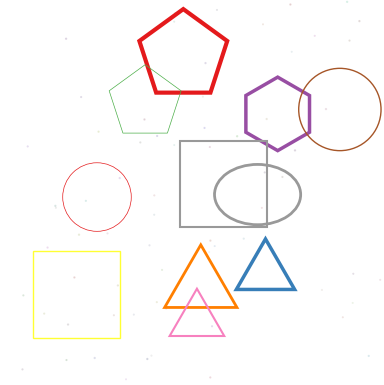[{"shape": "circle", "thickness": 0.5, "radius": 0.45, "center": [0.252, 0.488]}, {"shape": "pentagon", "thickness": 3, "radius": 0.6, "center": [0.476, 0.856]}, {"shape": "triangle", "thickness": 2.5, "radius": 0.44, "center": [0.69, 0.292]}, {"shape": "pentagon", "thickness": 0.5, "radius": 0.49, "center": [0.377, 0.734]}, {"shape": "hexagon", "thickness": 2.5, "radius": 0.48, "center": [0.721, 0.704]}, {"shape": "triangle", "thickness": 2, "radius": 0.54, "center": [0.522, 0.256]}, {"shape": "square", "thickness": 1, "radius": 0.56, "center": [0.198, 0.234]}, {"shape": "circle", "thickness": 1, "radius": 0.53, "center": [0.883, 0.716]}, {"shape": "triangle", "thickness": 1.5, "radius": 0.41, "center": [0.512, 0.168]}, {"shape": "square", "thickness": 1.5, "radius": 0.56, "center": [0.58, 0.522]}, {"shape": "oval", "thickness": 2, "radius": 0.56, "center": [0.669, 0.495]}]